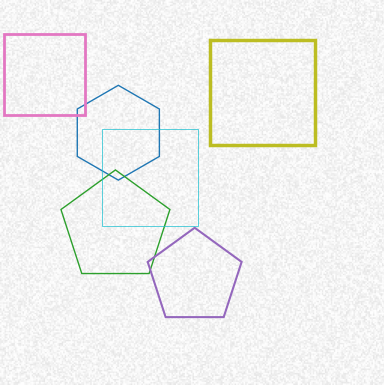[{"shape": "hexagon", "thickness": 1, "radius": 0.62, "center": [0.307, 0.655]}, {"shape": "pentagon", "thickness": 1, "radius": 0.74, "center": [0.3, 0.41]}, {"shape": "pentagon", "thickness": 1.5, "radius": 0.64, "center": [0.506, 0.28]}, {"shape": "square", "thickness": 2, "radius": 0.53, "center": [0.116, 0.806]}, {"shape": "square", "thickness": 2.5, "radius": 0.68, "center": [0.681, 0.76]}, {"shape": "square", "thickness": 0.5, "radius": 0.63, "center": [0.39, 0.539]}]